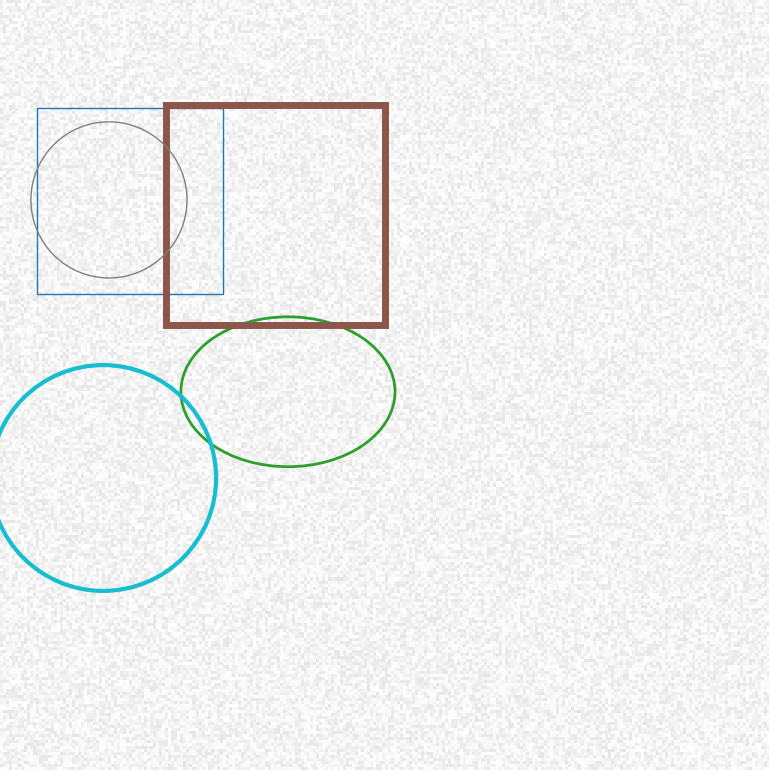[{"shape": "square", "thickness": 0.5, "radius": 0.6, "center": [0.168, 0.739]}, {"shape": "oval", "thickness": 1, "radius": 0.7, "center": [0.374, 0.491]}, {"shape": "square", "thickness": 2.5, "radius": 0.71, "center": [0.358, 0.721]}, {"shape": "circle", "thickness": 0.5, "radius": 0.51, "center": [0.142, 0.74]}, {"shape": "circle", "thickness": 1.5, "radius": 0.73, "center": [0.134, 0.379]}]